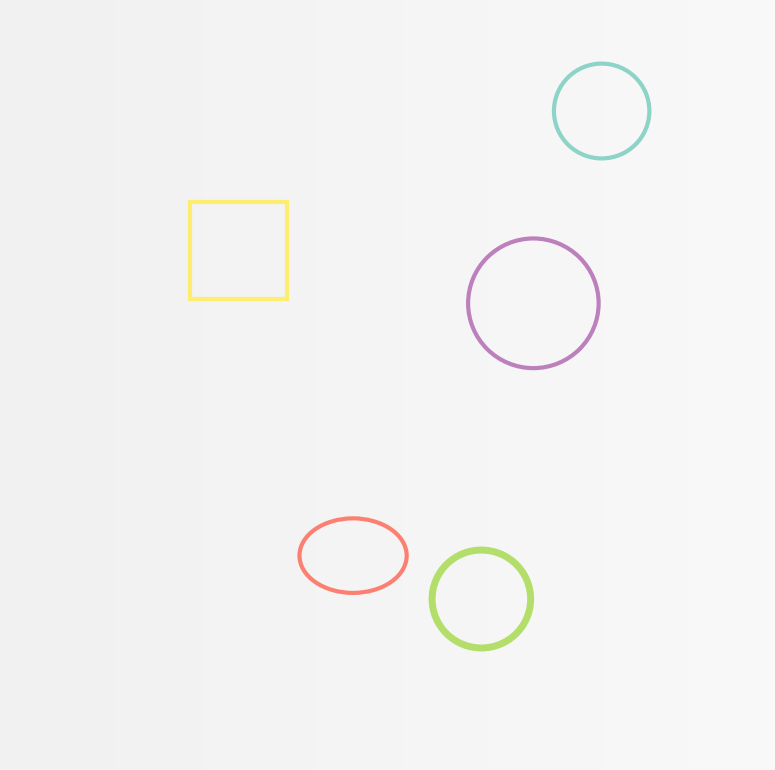[{"shape": "circle", "thickness": 1.5, "radius": 0.31, "center": [0.776, 0.856]}, {"shape": "oval", "thickness": 1.5, "radius": 0.35, "center": [0.456, 0.278]}, {"shape": "circle", "thickness": 2.5, "radius": 0.32, "center": [0.621, 0.222]}, {"shape": "circle", "thickness": 1.5, "radius": 0.42, "center": [0.688, 0.606]}, {"shape": "square", "thickness": 1.5, "radius": 0.31, "center": [0.308, 0.675]}]